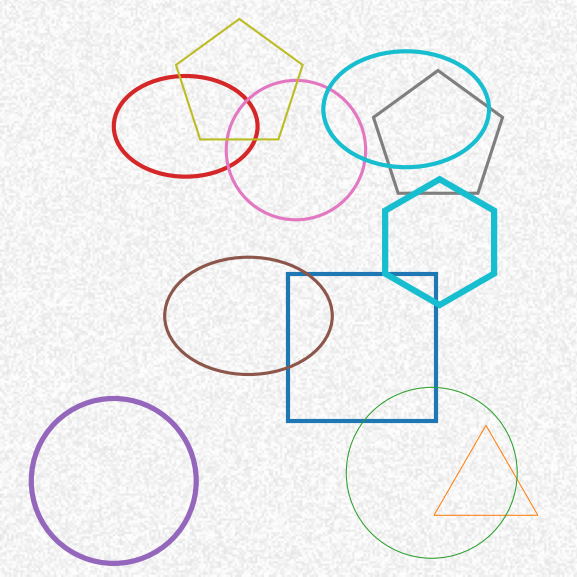[{"shape": "square", "thickness": 2, "radius": 0.64, "center": [0.627, 0.398]}, {"shape": "triangle", "thickness": 0.5, "radius": 0.52, "center": [0.841, 0.159]}, {"shape": "circle", "thickness": 0.5, "radius": 0.74, "center": [0.748, 0.18]}, {"shape": "oval", "thickness": 2, "radius": 0.62, "center": [0.322, 0.78]}, {"shape": "circle", "thickness": 2.5, "radius": 0.71, "center": [0.197, 0.166]}, {"shape": "oval", "thickness": 1.5, "radius": 0.73, "center": [0.43, 0.452]}, {"shape": "circle", "thickness": 1.5, "radius": 0.6, "center": [0.512, 0.739]}, {"shape": "pentagon", "thickness": 1.5, "radius": 0.59, "center": [0.758, 0.76]}, {"shape": "pentagon", "thickness": 1, "radius": 0.58, "center": [0.414, 0.851]}, {"shape": "hexagon", "thickness": 3, "radius": 0.54, "center": [0.761, 0.58]}, {"shape": "oval", "thickness": 2, "radius": 0.72, "center": [0.703, 0.81]}]